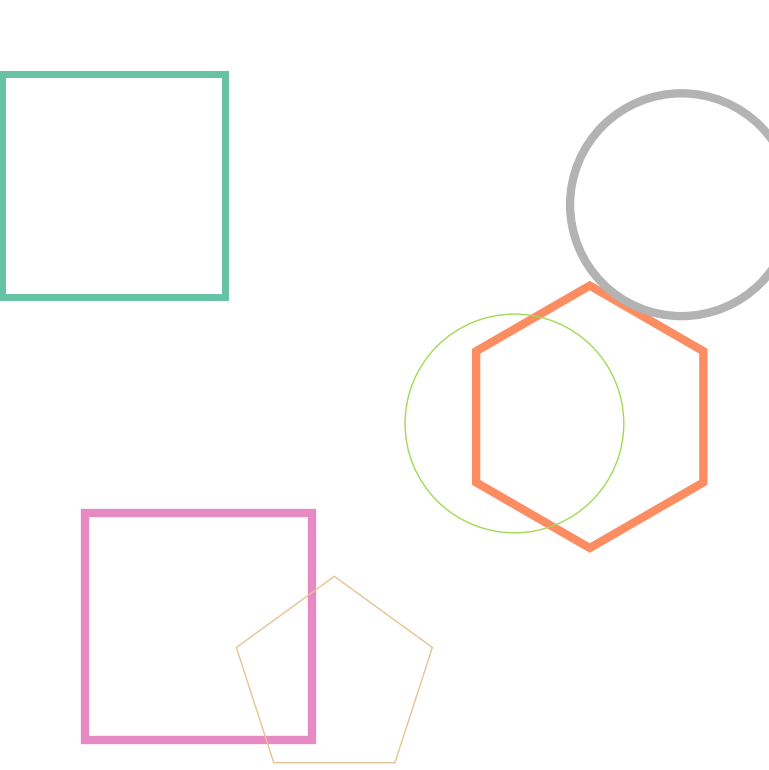[{"shape": "square", "thickness": 2.5, "radius": 0.72, "center": [0.147, 0.759]}, {"shape": "hexagon", "thickness": 3, "radius": 0.85, "center": [0.766, 0.459]}, {"shape": "square", "thickness": 3, "radius": 0.74, "center": [0.257, 0.187]}, {"shape": "circle", "thickness": 0.5, "radius": 0.71, "center": [0.668, 0.45]}, {"shape": "pentagon", "thickness": 0.5, "radius": 0.67, "center": [0.434, 0.118]}, {"shape": "circle", "thickness": 3, "radius": 0.72, "center": [0.885, 0.734]}]